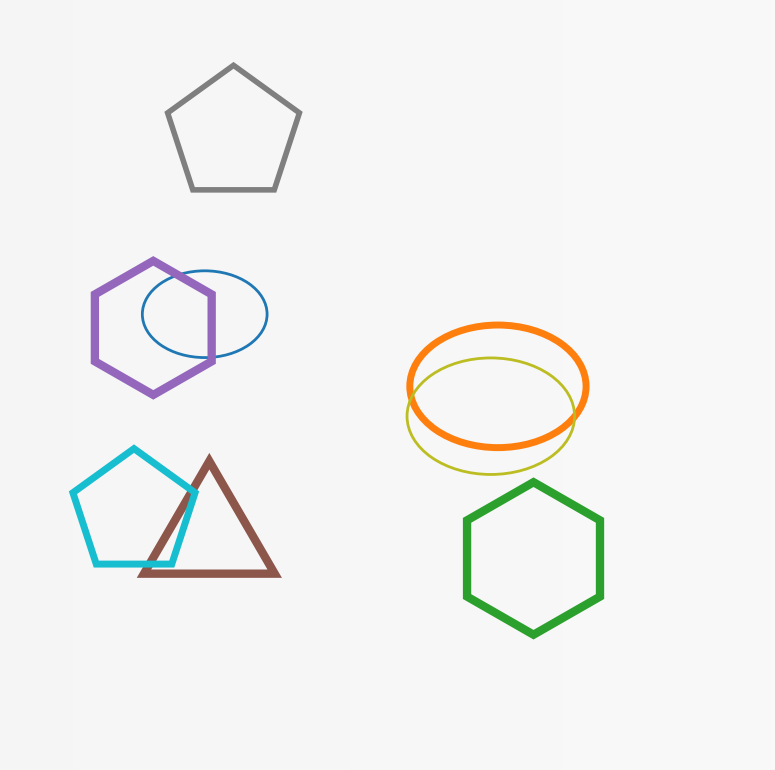[{"shape": "oval", "thickness": 1, "radius": 0.4, "center": [0.264, 0.592]}, {"shape": "oval", "thickness": 2.5, "radius": 0.57, "center": [0.643, 0.498]}, {"shape": "hexagon", "thickness": 3, "radius": 0.5, "center": [0.688, 0.275]}, {"shape": "hexagon", "thickness": 3, "radius": 0.44, "center": [0.198, 0.574]}, {"shape": "triangle", "thickness": 3, "radius": 0.49, "center": [0.27, 0.304]}, {"shape": "pentagon", "thickness": 2, "radius": 0.45, "center": [0.301, 0.826]}, {"shape": "oval", "thickness": 1, "radius": 0.54, "center": [0.633, 0.459]}, {"shape": "pentagon", "thickness": 2.5, "radius": 0.41, "center": [0.173, 0.334]}]